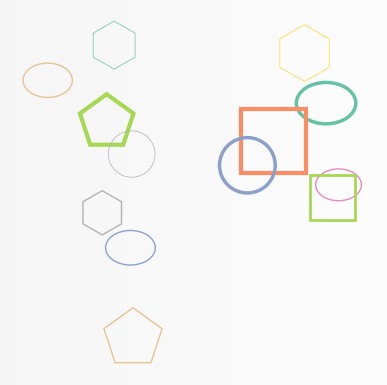[{"shape": "oval", "thickness": 2.5, "radius": 0.38, "center": [0.841, 0.732]}, {"shape": "hexagon", "thickness": 0.5, "radius": 0.31, "center": [0.294, 0.883]}, {"shape": "square", "thickness": 3, "radius": 0.41, "center": [0.706, 0.633]}, {"shape": "oval", "thickness": 1, "radius": 0.32, "center": [0.337, 0.357]}, {"shape": "circle", "thickness": 2.5, "radius": 0.36, "center": [0.638, 0.571]}, {"shape": "oval", "thickness": 1, "radius": 0.3, "center": [0.874, 0.52]}, {"shape": "pentagon", "thickness": 3, "radius": 0.36, "center": [0.275, 0.683]}, {"shape": "square", "thickness": 2, "radius": 0.29, "center": [0.858, 0.487]}, {"shape": "hexagon", "thickness": 0.5, "radius": 0.37, "center": [0.786, 0.862]}, {"shape": "oval", "thickness": 1, "radius": 0.32, "center": [0.123, 0.791]}, {"shape": "pentagon", "thickness": 1, "radius": 0.39, "center": [0.343, 0.122]}, {"shape": "circle", "thickness": 0.5, "radius": 0.3, "center": [0.34, 0.6]}, {"shape": "hexagon", "thickness": 1, "radius": 0.29, "center": [0.264, 0.447]}]